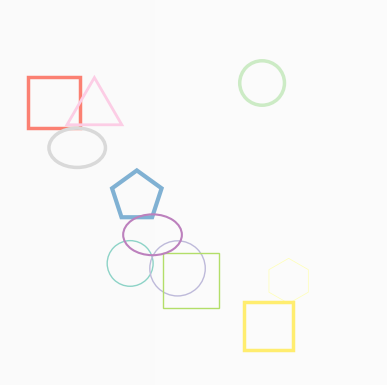[{"shape": "circle", "thickness": 1, "radius": 0.3, "center": [0.336, 0.316]}, {"shape": "hexagon", "thickness": 0.5, "radius": 0.29, "center": [0.745, 0.27]}, {"shape": "circle", "thickness": 1, "radius": 0.36, "center": [0.458, 0.303]}, {"shape": "square", "thickness": 2.5, "radius": 0.33, "center": [0.139, 0.734]}, {"shape": "pentagon", "thickness": 3, "radius": 0.34, "center": [0.353, 0.49]}, {"shape": "square", "thickness": 1, "radius": 0.36, "center": [0.493, 0.271]}, {"shape": "triangle", "thickness": 2, "radius": 0.41, "center": [0.244, 0.717]}, {"shape": "oval", "thickness": 2.5, "radius": 0.36, "center": [0.199, 0.616]}, {"shape": "oval", "thickness": 1.5, "radius": 0.38, "center": [0.394, 0.39]}, {"shape": "circle", "thickness": 2.5, "radius": 0.29, "center": [0.676, 0.784]}, {"shape": "square", "thickness": 2.5, "radius": 0.31, "center": [0.693, 0.154]}]